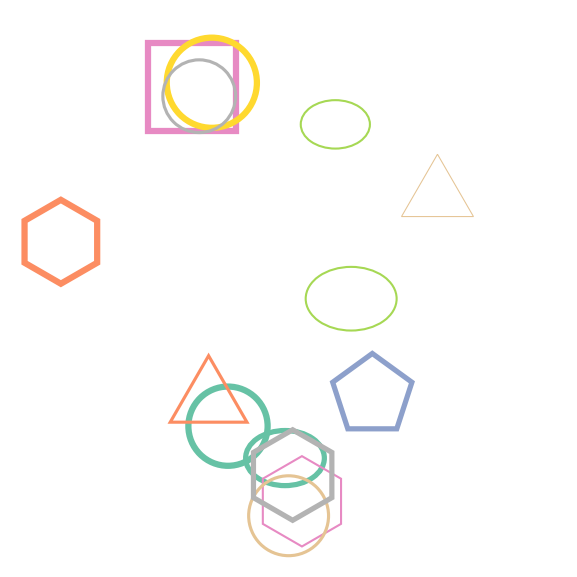[{"shape": "circle", "thickness": 3, "radius": 0.34, "center": [0.395, 0.261]}, {"shape": "oval", "thickness": 2.5, "radius": 0.34, "center": [0.494, 0.206]}, {"shape": "hexagon", "thickness": 3, "radius": 0.36, "center": [0.105, 0.58]}, {"shape": "triangle", "thickness": 1.5, "radius": 0.38, "center": [0.361, 0.306]}, {"shape": "pentagon", "thickness": 2.5, "radius": 0.36, "center": [0.645, 0.315]}, {"shape": "square", "thickness": 3, "radius": 0.38, "center": [0.332, 0.849]}, {"shape": "hexagon", "thickness": 1, "radius": 0.39, "center": [0.523, 0.131]}, {"shape": "oval", "thickness": 1, "radius": 0.3, "center": [0.581, 0.784]}, {"shape": "oval", "thickness": 1, "radius": 0.39, "center": [0.608, 0.482]}, {"shape": "circle", "thickness": 3, "radius": 0.39, "center": [0.367, 0.856]}, {"shape": "circle", "thickness": 1.5, "radius": 0.35, "center": [0.5, 0.106]}, {"shape": "triangle", "thickness": 0.5, "radius": 0.36, "center": [0.758, 0.66]}, {"shape": "circle", "thickness": 1.5, "radius": 0.31, "center": [0.345, 0.833]}, {"shape": "hexagon", "thickness": 2.5, "radius": 0.39, "center": [0.507, 0.177]}]